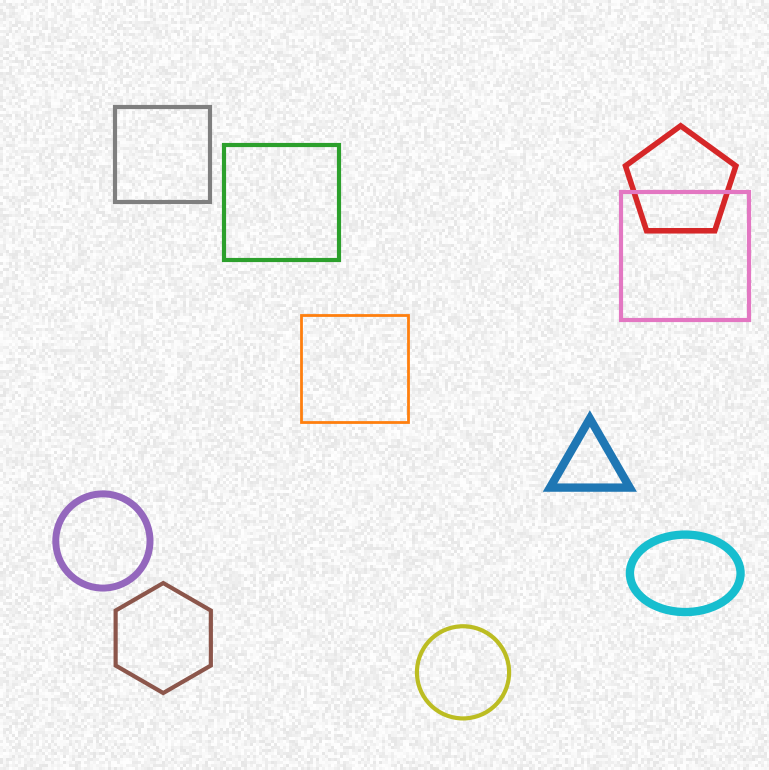[{"shape": "triangle", "thickness": 3, "radius": 0.3, "center": [0.766, 0.397]}, {"shape": "square", "thickness": 1, "radius": 0.35, "center": [0.46, 0.521]}, {"shape": "square", "thickness": 1.5, "radius": 0.38, "center": [0.366, 0.737]}, {"shape": "pentagon", "thickness": 2, "radius": 0.38, "center": [0.884, 0.761]}, {"shape": "circle", "thickness": 2.5, "radius": 0.31, "center": [0.134, 0.297]}, {"shape": "hexagon", "thickness": 1.5, "radius": 0.36, "center": [0.212, 0.171]}, {"shape": "square", "thickness": 1.5, "radius": 0.42, "center": [0.89, 0.668]}, {"shape": "square", "thickness": 1.5, "radius": 0.31, "center": [0.211, 0.8]}, {"shape": "circle", "thickness": 1.5, "radius": 0.3, "center": [0.601, 0.127]}, {"shape": "oval", "thickness": 3, "radius": 0.36, "center": [0.89, 0.255]}]